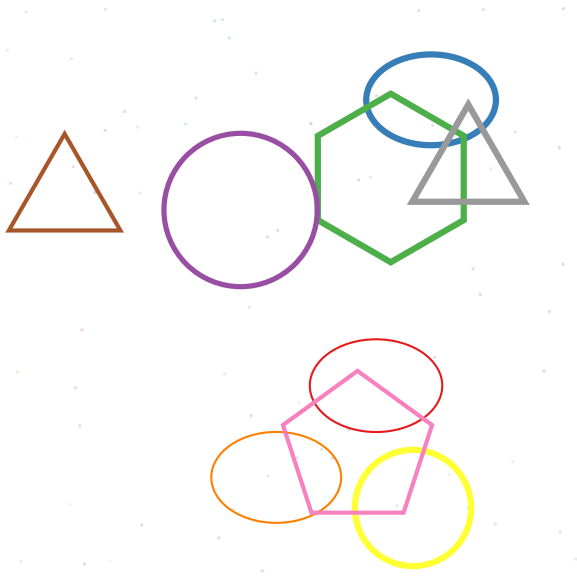[{"shape": "oval", "thickness": 1, "radius": 0.57, "center": [0.651, 0.331]}, {"shape": "oval", "thickness": 3, "radius": 0.56, "center": [0.746, 0.826]}, {"shape": "hexagon", "thickness": 3, "radius": 0.73, "center": [0.677, 0.691]}, {"shape": "circle", "thickness": 2.5, "radius": 0.66, "center": [0.417, 0.636]}, {"shape": "oval", "thickness": 1, "radius": 0.56, "center": [0.478, 0.172]}, {"shape": "circle", "thickness": 3, "radius": 0.5, "center": [0.715, 0.12]}, {"shape": "triangle", "thickness": 2, "radius": 0.56, "center": [0.112, 0.656]}, {"shape": "pentagon", "thickness": 2, "radius": 0.68, "center": [0.619, 0.221]}, {"shape": "triangle", "thickness": 3, "radius": 0.56, "center": [0.811, 0.706]}]